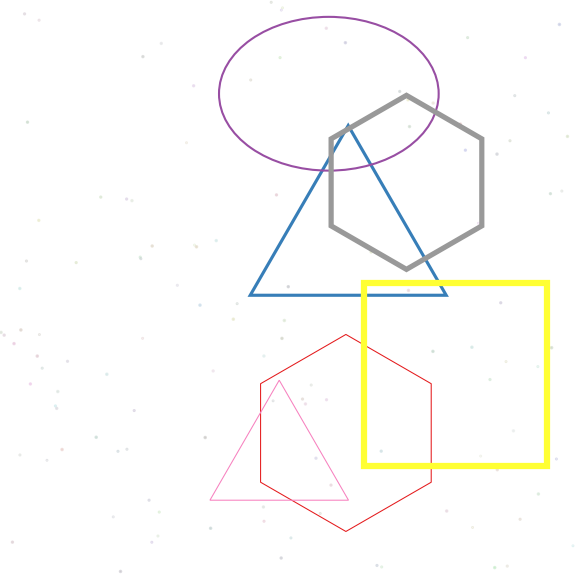[{"shape": "hexagon", "thickness": 0.5, "radius": 0.85, "center": [0.599, 0.249]}, {"shape": "triangle", "thickness": 1.5, "radius": 0.98, "center": [0.603, 0.586]}, {"shape": "oval", "thickness": 1, "radius": 0.95, "center": [0.569, 0.837]}, {"shape": "square", "thickness": 3, "radius": 0.79, "center": [0.788, 0.351]}, {"shape": "triangle", "thickness": 0.5, "radius": 0.69, "center": [0.483, 0.202]}, {"shape": "hexagon", "thickness": 2.5, "radius": 0.75, "center": [0.704, 0.683]}]